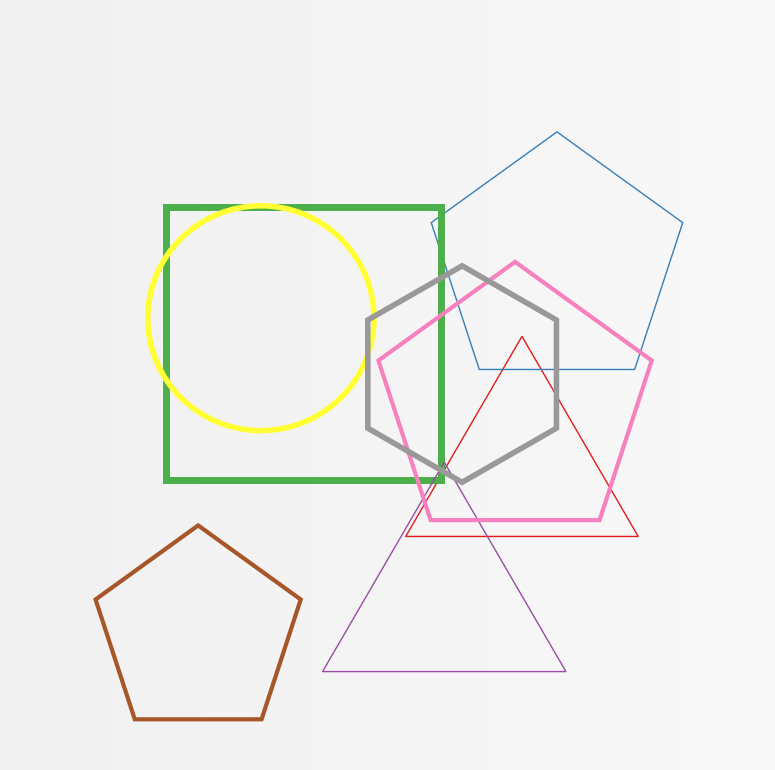[{"shape": "triangle", "thickness": 0.5, "radius": 0.87, "center": [0.673, 0.39]}, {"shape": "pentagon", "thickness": 0.5, "radius": 0.85, "center": [0.719, 0.658]}, {"shape": "square", "thickness": 2.5, "radius": 0.89, "center": [0.391, 0.554]}, {"shape": "triangle", "thickness": 0.5, "radius": 0.91, "center": [0.573, 0.218]}, {"shape": "circle", "thickness": 2, "radius": 0.73, "center": [0.337, 0.587]}, {"shape": "pentagon", "thickness": 1.5, "radius": 0.7, "center": [0.256, 0.178]}, {"shape": "pentagon", "thickness": 1.5, "radius": 0.93, "center": [0.665, 0.475]}, {"shape": "hexagon", "thickness": 2, "radius": 0.7, "center": [0.596, 0.514]}]